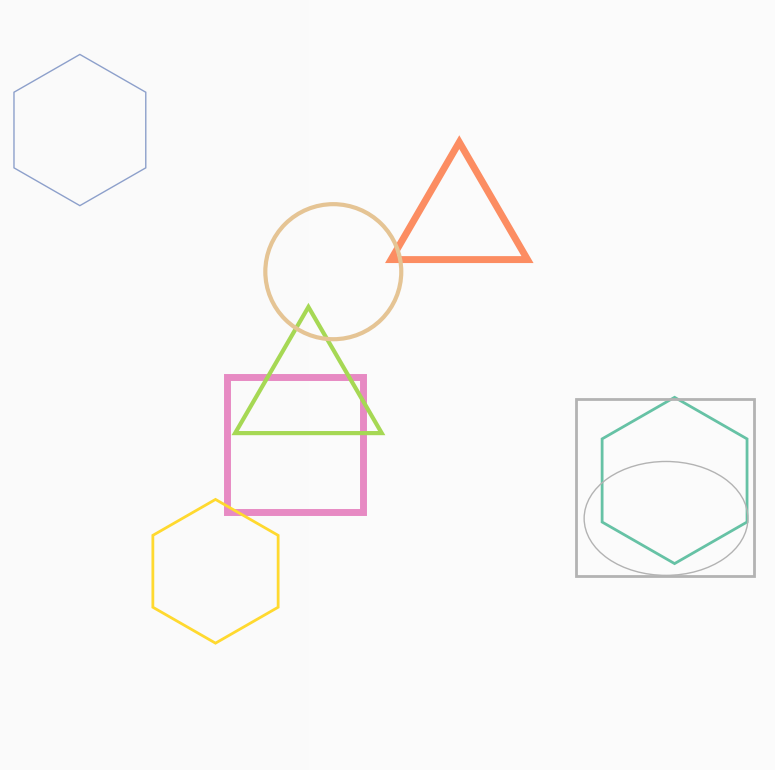[{"shape": "hexagon", "thickness": 1, "radius": 0.54, "center": [0.87, 0.376]}, {"shape": "triangle", "thickness": 2.5, "radius": 0.51, "center": [0.593, 0.714]}, {"shape": "hexagon", "thickness": 0.5, "radius": 0.49, "center": [0.103, 0.831]}, {"shape": "square", "thickness": 2.5, "radius": 0.44, "center": [0.381, 0.422]}, {"shape": "triangle", "thickness": 1.5, "radius": 0.55, "center": [0.398, 0.492]}, {"shape": "hexagon", "thickness": 1, "radius": 0.47, "center": [0.278, 0.258]}, {"shape": "circle", "thickness": 1.5, "radius": 0.44, "center": [0.43, 0.647]}, {"shape": "oval", "thickness": 0.5, "radius": 0.53, "center": [0.859, 0.327]}, {"shape": "square", "thickness": 1, "radius": 0.58, "center": [0.858, 0.367]}]